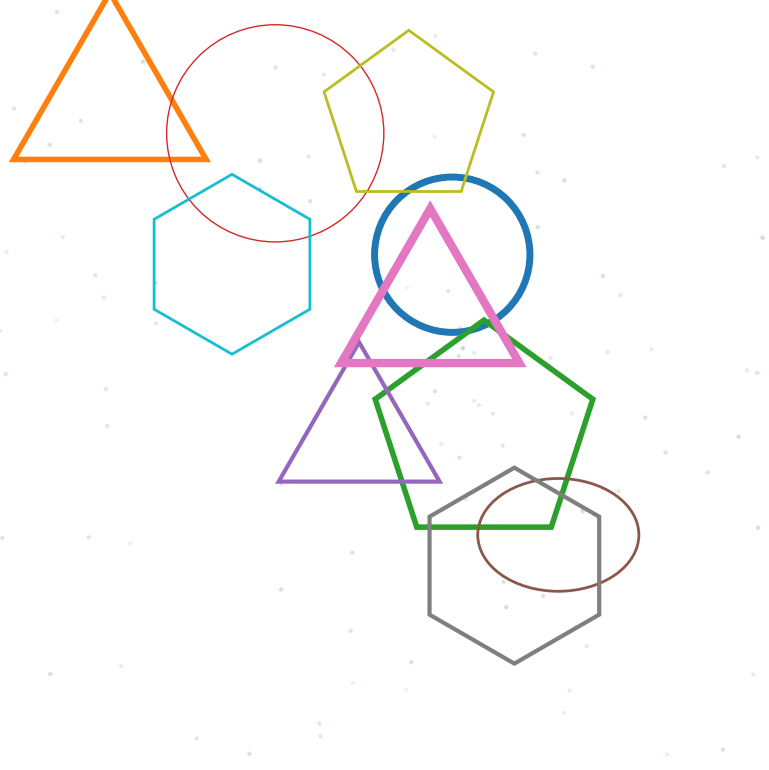[{"shape": "circle", "thickness": 2.5, "radius": 0.5, "center": [0.587, 0.669]}, {"shape": "triangle", "thickness": 2, "radius": 0.72, "center": [0.143, 0.865]}, {"shape": "pentagon", "thickness": 2, "radius": 0.74, "center": [0.629, 0.436]}, {"shape": "circle", "thickness": 0.5, "radius": 0.71, "center": [0.357, 0.827]}, {"shape": "triangle", "thickness": 1.5, "radius": 0.6, "center": [0.466, 0.435]}, {"shape": "oval", "thickness": 1, "radius": 0.52, "center": [0.725, 0.305]}, {"shape": "triangle", "thickness": 3, "radius": 0.67, "center": [0.559, 0.595]}, {"shape": "hexagon", "thickness": 1.5, "radius": 0.64, "center": [0.668, 0.265]}, {"shape": "pentagon", "thickness": 1, "radius": 0.58, "center": [0.531, 0.845]}, {"shape": "hexagon", "thickness": 1, "radius": 0.58, "center": [0.301, 0.657]}]